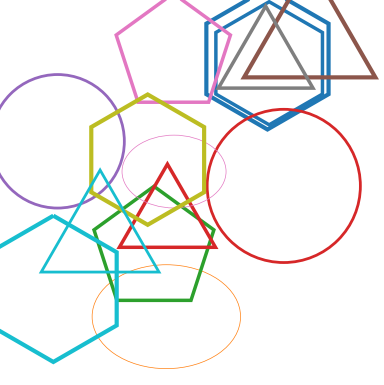[{"shape": "hexagon", "thickness": 2.5, "radius": 0.8, "center": [0.699, 0.836]}, {"shape": "hexagon", "thickness": 3, "radius": 0.92, "center": [0.695, 0.847]}, {"shape": "oval", "thickness": 0.5, "radius": 0.96, "center": [0.432, 0.177]}, {"shape": "pentagon", "thickness": 2.5, "radius": 0.82, "center": [0.4, 0.352]}, {"shape": "triangle", "thickness": 2.5, "radius": 0.72, "center": [0.435, 0.43]}, {"shape": "circle", "thickness": 2, "radius": 0.99, "center": [0.737, 0.517]}, {"shape": "circle", "thickness": 2, "radius": 0.87, "center": [0.15, 0.633]}, {"shape": "triangle", "thickness": 3, "radius": 0.98, "center": [0.804, 0.898]}, {"shape": "oval", "thickness": 0.5, "radius": 0.68, "center": [0.452, 0.554]}, {"shape": "pentagon", "thickness": 2.5, "radius": 0.78, "center": [0.45, 0.861]}, {"shape": "triangle", "thickness": 2.5, "radius": 0.71, "center": [0.69, 0.842]}, {"shape": "hexagon", "thickness": 3, "radius": 0.85, "center": [0.384, 0.585]}, {"shape": "hexagon", "thickness": 3, "radius": 0.95, "center": [0.139, 0.25]}, {"shape": "triangle", "thickness": 2, "radius": 0.88, "center": [0.26, 0.382]}]